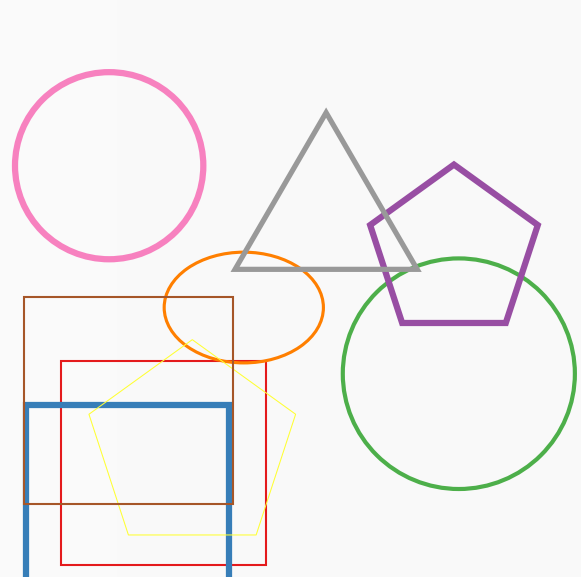[{"shape": "square", "thickness": 1, "radius": 0.88, "center": [0.282, 0.198]}, {"shape": "square", "thickness": 3, "radius": 0.87, "center": [0.219, 0.123]}, {"shape": "circle", "thickness": 2, "radius": 1.0, "center": [0.789, 0.352]}, {"shape": "pentagon", "thickness": 3, "radius": 0.76, "center": [0.781, 0.563]}, {"shape": "oval", "thickness": 1.5, "radius": 0.68, "center": [0.419, 0.467]}, {"shape": "pentagon", "thickness": 0.5, "radius": 0.93, "center": [0.331, 0.224]}, {"shape": "square", "thickness": 1, "radius": 0.9, "center": [0.221, 0.305]}, {"shape": "circle", "thickness": 3, "radius": 0.81, "center": [0.188, 0.712]}, {"shape": "triangle", "thickness": 2.5, "radius": 0.9, "center": [0.561, 0.623]}]